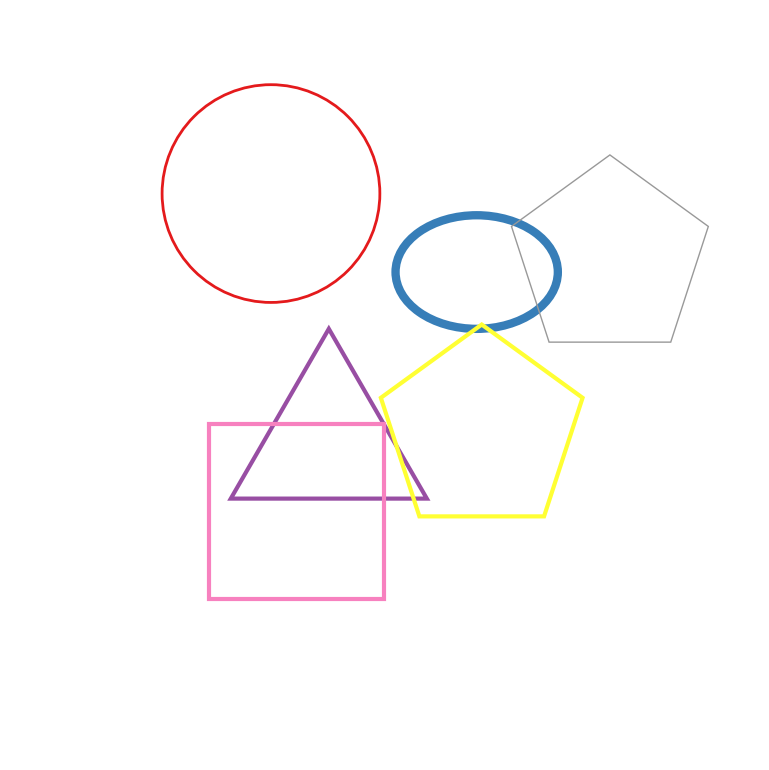[{"shape": "circle", "thickness": 1, "radius": 0.71, "center": [0.352, 0.749]}, {"shape": "oval", "thickness": 3, "radius": 0.53, "center": [0.619, 0.647]}, {"shape": "triangle", "thickness": 1.5, "radius": 0.73, "center": [0.427, 0.426]}, {"shape": "pentagon", "thickness": 1.5, "radius": 0.69, "center": [0.626, 0.441]}, {"shape": "square", "thickness": 1.5, "radius": 0.57, "center": [0.385, 0.335]}, {"shape": "pentagon", "thickness": 0.5, "radius": 0.67, "center": [0.792, 0.664]}]